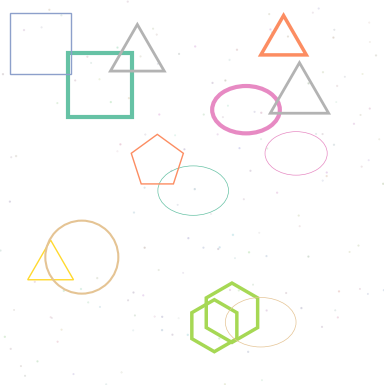[{"shape": "square", "thickness": 3, "radius": 0.42, "center": [0.259, 0.779]}, {"shape": "oval", "thickness": 0.5, "radius": 0.46, "center": [0.502, 0.505]}, {"shape": "pentagon", "thickness": 1, "radius": 0.36, "center": [0.409, 0.58]}, {"shape": "triangle", "thickness": 2.5, "radius": 0.34, "center": [0.737, 0.891]}, {"shape": "square", "thickness": 1, "radius": 0.4, "center": [0.105, 0.888]}, {"shape": "oval", "thickness": 0.5, "radius": 0.4, "center": [0.769, 0.602]}, {"shape": "oval", "thickness": 3, "radius": 0.44, "center": [0.639, 0.715]}, {"shape": "hexagon", "thickness": 2.5, "radius": 0.34, "center": [0.557, 0.154]}, {"shape": "hexagon", "thickness": 2.5, "radius": 0.39, "center": [0.602, 0.188]}, {"shape": "triangle", "thickness": 1, "radius": 0.34, "center": [0.131, 0.308]}, {"shape": "circle", "thickness": 1.5, "radius": 0.47, "center": [0.213, 0.332]}, {"shape": "oval", "thickness": 0.5, "radius": 0.46, "center": [0.677, 0.163]}, {"shape": "triangle", "thickness": 2, "radius": 0.44, "center": [0.778, 0.75]}, {"shape": "triangle", "thickness": 2, "radius": 0.4, "center": [0.357, 0.856]}]